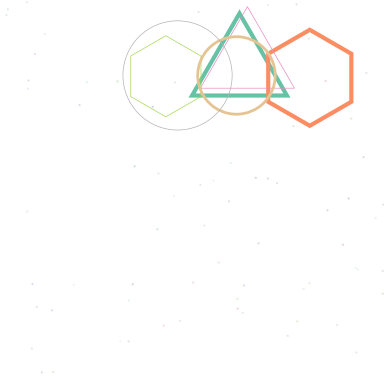[{"shape": "triangle", "thickness": 3, "radius": 0.71, "center": [0.622, 0.823]}, {"shape": "hexagon", "thickness": 3, "radius": 0.62, "center": [0.805, 0.798]}, {"shape": "triangle", "thickness": 0.5, "radius": 0.71, "center": [0.643, 0.842]}, {"shape": "hexagon", "thickness": 0.5, "radius": 0.53, "center": [0.431, 0.802]}, {"shape": "circle", "thickness": 2, "radius": 0.5, "center": [0.614, 0.804]}, {"shape": "circle", "thickness": 0.5, "radius": 0.71, "center": [0.461, 0.804]}]